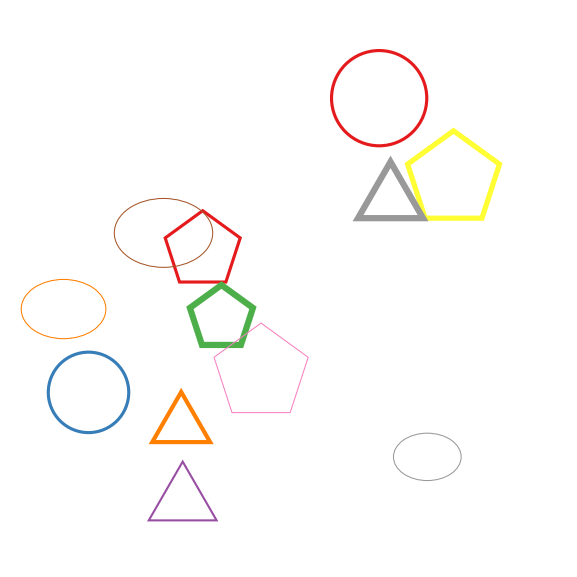[{"shape": "pentagon", "thickness": 1.5, "radius": 0.34, "center": [0.351, 0.566]}, {"shape": "circle", "thickness": 1.5, "radius": 0.41, "center": [0.657, 0.829]}, {"shape": "circle", "thickness": 1.5, "radius": 0.35, "center": [0.153, 0.32]}, {"shape": "pentagon", "thickness": 3, "radius": 0.29, "center": [0.383, 0.448]}, {"shape": "triangle", "thickness": 1, "radius": 0.34, "center": [0.316, 0.132]}, {"shape": "oval", "thickness": 0.5, "radius": 0.37, "center": [0.11, 0.464]}, {"shape": "triangle", "thickness": 2, "radius": 0.29, "center": [0.314, 0.263]}, {"shape": "pentagon", "thickness": 2.5, "radius": 0.42, "center": [0.785, 0.689]}, {"shape": "oval", "thickness": 0.5, "radius": 0.43, "center": [0.283, 0.596]}, {"shape": "pentagon", "thickness": 0.5, "radius": 0.43, "center": [0.452, 0.354]}, {"shape": "oval", "thickness": 0.5, "radius": 0.29, "center": [0.74, 0.208]}, {"shape": "triangle", "thickness": 3, "radius": 0.33, "center": [0.676, 0.654]}]